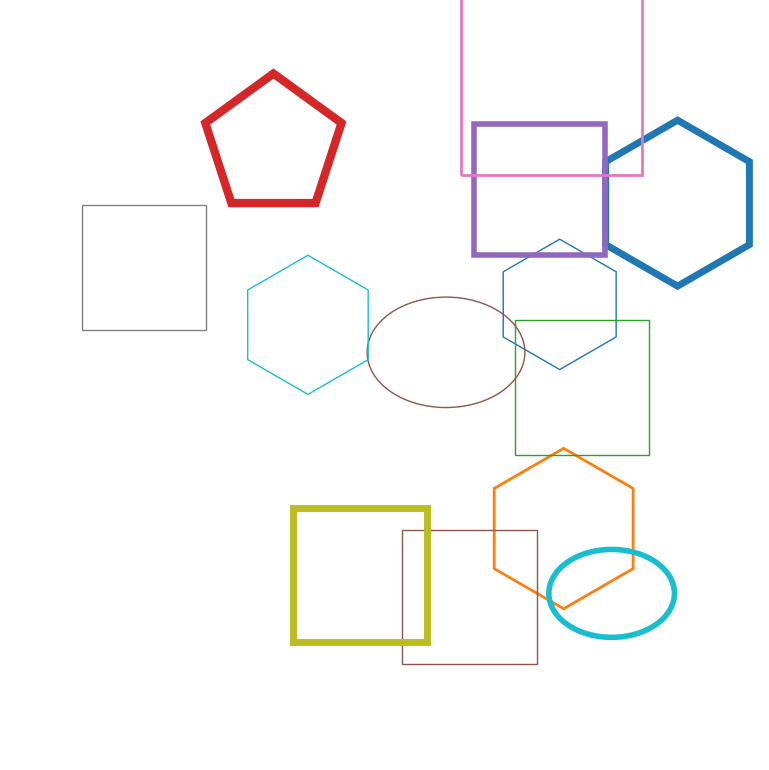[{"shape": "hexagon", "thickness": 0.5, "radius": 0.42, "center": [0.727, 0.605]}, {"shape": "hexagon", "thickness": 2.5, "radius": 0.54, "center": [0.88, 0.736]}, {"shape": "hexagon", "thickness": 1, "radius": 0.52, "center": [0.732, 0.314]}, {"shape": "square", "thickness": 0.5, "radius": 0.44, "center": [0.755, 0.497]}, {"shape": "pentagon", "thickness": 3, "radius": 0.46, "center": [0.355, 0.812]}, {"shape": "square", "thickness": 2, "radius": 0.43, "center": [0.7, 0.754]}, {"shape": "square", "thickness": 0.5, "radius": 0.44, "center": [0.61, 0.224]}, {"shape": "oval", "thickness": 0.5, "radius": 0.51, "center": [0.579, 0.542]}, {"shape": "square", "thickness": 1, "radius": 0.59, "center": [0.716, 0.89]}, {"shape": "square", "thickness": 0.5, "radius": 0.4, "center": [0.187, 0.652]}, {"shape": "square", "thickness": 2.5, "radius": 0.44, "center": [0.467, 0.253]}, {"shape": "oval", "thickness": 2, "radius": 0.41, "center": [0.794, 0.229]}, {"shape": "hexagon", "thickness": 0.5, "radius": 0.45, "center": [0.4, 0.578]}]